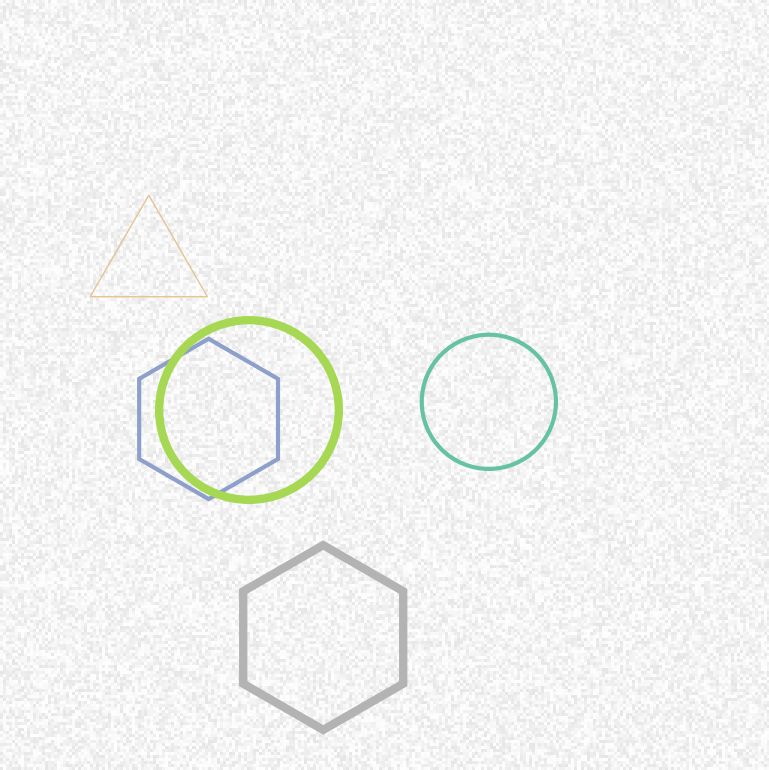[{"shape": "circle", "thickness": 1.5, "radius": 0.44, "center": [0.635, 0.478]}, {"shape": "hexagon", "thickness": 1.5, "radius": 0.52, "center": [0.271, 0.456]}, {"shape": "circle", "thickness": 3, "radius": 0.58, "center": [0.323, 0.468]}, {"shape": "triangle", "thickness": 0.5, "radius": 0.44, "center": [0.193, 0.659]}, {"shape": "hexagon", "thickness": 3, "radius": 0.6, "center": [0.42, 0.172]}]